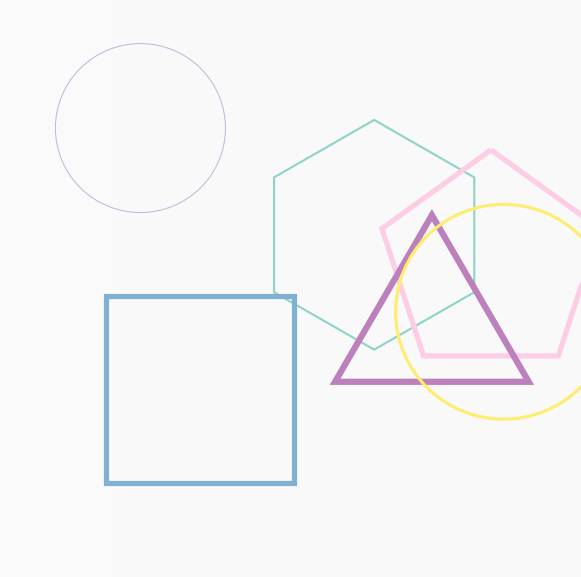[{"shape": "hexagon", "thickness": 1, "radius": 0.99, "center": [0.644, 0.593]}, {"shape": "circle", "thickness": 0.5, "radius": 0.73, "center": [0.242, 0.777]}, {"shape": "square", "thickness": 2.5, "radius": 0.81, "center": [0.344, 0.324]}, {"shape": "pentagon", "thickness": 2.5, "radius": 0.99, "center": [0.845, 0.542]}, {"shape": "triangle", "thickness": 3, "radius": 0.96, "center": [0.743, 0.434]}, {"shape": "circle", "thickness": 1.5, "radius": 0.93, "center": [0.867, 0.459]}]